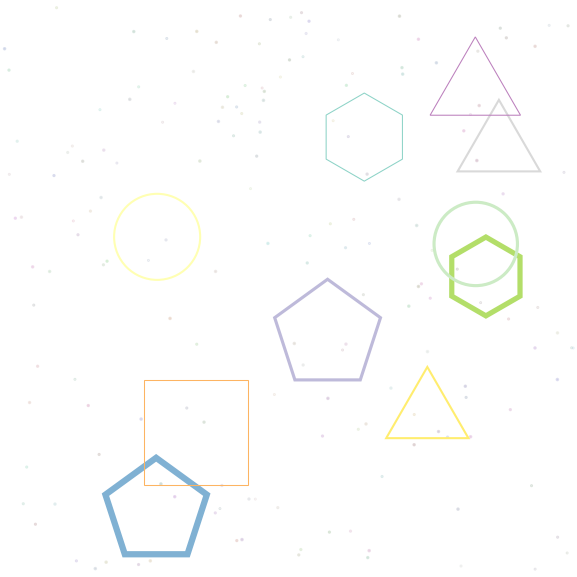[{"shape": "hexagon", "thickness": 0.5, "radius": 0.38, "center": [0.631, 0.762]}, {"shape": "circle", "thickness": 1, "radius": 0.37, "center": [0.272, 0.589]}, {"shape": "pentagon", "thickness": 1.5, "radius": 0.48, "center": [0.567, 0.419]}, {"shape": "pentagon", "thickness": 3, "radius": 0.46, "center": [0.27, 0.114]}, {"shape": "square", "thickness": 0.5, "radius": 0.45, "center": [0.339, 0.25]}, {"shape": "hexagon", "thickness": 2.5, "radius": 0.34, "center": [0.841, 0.52]}, {"shape": "triangle", "thickness": 1, "radius": 0.41, "center": [0.864, 0.744]}, {"shape": "triangle", "thickness": 0.5, "radius": 0.45, "center": [0.823, 0.845]}, {"shape": "circle", "thickness": 1.5, "radius": 0.36, "center": [0.824, 0.577]}, {"shape": "triangle", "thickness": 1, "radius": 0.41, "center": [0.74, 0.282]}]